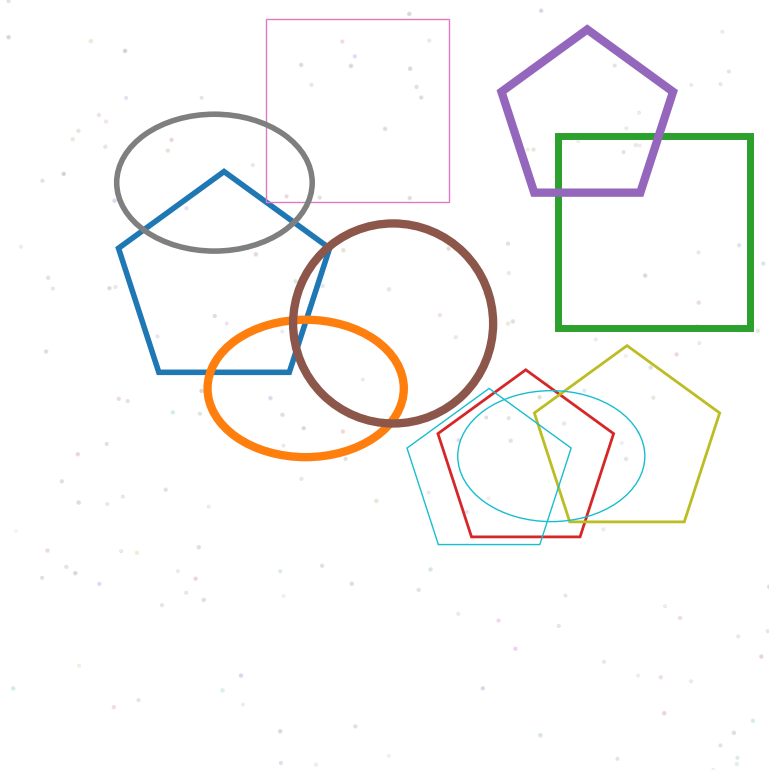[{"shape": "pentagon", "thickness": 2, "radius": 0.72, "center": [0.291, 0.633]}, {"shape": "oval", "thickness": 3, "radius": 0.64, "center": [0.397, 0.496]}, {"shape": "square", "thickness": 2.5, "radius": 0.62, "center": [0.849, 0.699]}, {"shape": "pentagon", "thickness": 1, "radius": 0.6, "center": [0.683, 0.4]}, {"shape": "pentagon", "thickness": 3, "radius": 0.59, "center": [0.763, 0.845]}, {"shape": "circle", "thickness": 3, "radius": 0.65, "center": [0.511, 0.58]}, {"shape": "square", "thickness": 0.5, "radius": 0.59, "center": [0.464, 0.857]}, {"shape": "oval", "thickness": 2, "radius": 0.63, "center": [0.279, 0.763]}, {"shape": "pentagon", "thickness": 1, "radius": 0.63, "center": [0.814, 0.425]}, {"shape": "pentagon", "thickness": 0.5, "radius": 0.56, "center": [0.635, 0.383]}, {"shape": "oval", "thickness": 0.5, "radius": 0.61, "center": [0.716, 0.408]}]